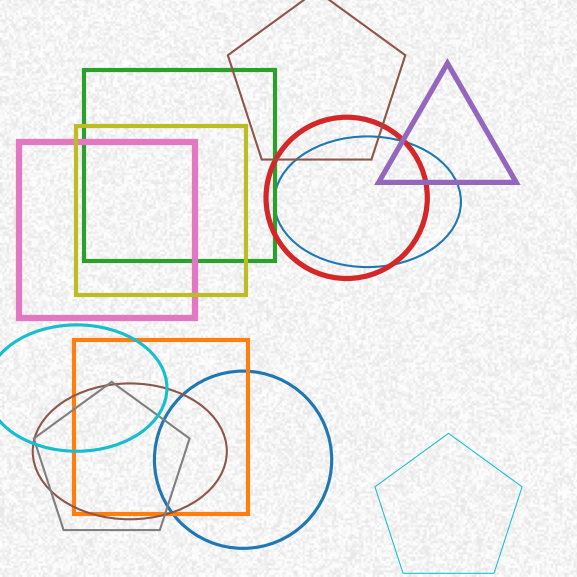[{"shape": "oval", "thickness": 1, "radius": 0.81, "center": [0.637, 0.65]}, {"shape": "circle", "thickness": 1.5, "radius": 0.77, "center": [0.421, 0.203]}, {"shape": "square", "thickness": 2, "radius": 0.75, "center": [0.279, 0.26]}, {"shape": "square", "thickness": 2, "radius": 0.83, "center": [0.311, 0.712]}, {"shape": "circle", "thickness": 2.5, "radius": 0.7, "center": [0.6, 0.657]}, {"shape": "triangle", "thickness": 2.5, "radius": 0.69, "center": [0.775, 0.752]}, {"shape": "oval", "thickness": 1, "radius": 0.84, "center": [0.225, 0.218]}, {"shape": "pentagon", "thickness": 1, "radius": 0.81, "center": [0.548, 0.854]}, {"shape": "square", "thickness": 3, "radius": 0.76, "center": [0.185, 0.601]}, {"shape": "pentagon", "thickness": 1, "radius": 0.71, "center": [0.193, 0.196]}, {"shape": "square", "thickness": 2, "radius": 0.74, "center": [0.278, 0.635]}, {"shape": "pentagon", "thickness": 0.5, "radius": 0.67, "center": [0.777, 0.115]}, {"shape": "oval", "thickness": 1.5, "radius": 0.78, "center": [0.133, 0.327]}]